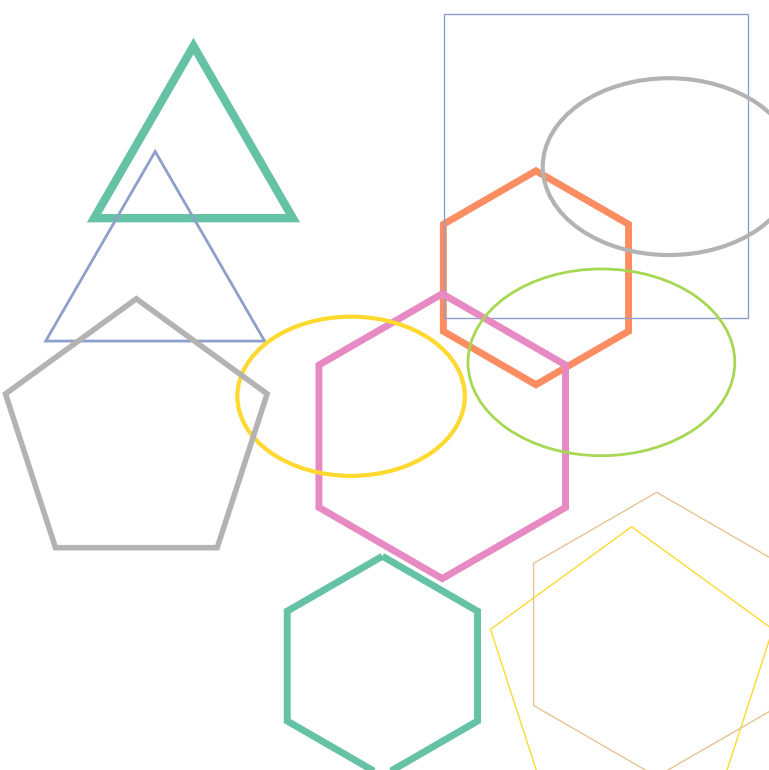[{"shape": "triangle", "thickness": 3, "radius": 0.75, "center": [0.251, 0.791]}, {"shape": "hexagon", "thickness": 2.5, "radius": 0.71, "center": [0.497, 0.135]}, {"shape": "hexagon", "thickness": 2.5, "radius": 0.69, "center": [0.696, 0.639]}, {"shape": "square", "thickness": 0.5, "radius": 0.99, "center": [0.774, 0.784]}, {"shape": "triangle", "thickness": 1, "radius": 0.82, "center": [0.202, 0.639]}, {"shape": "hexagon", "thickness": 2.5, "radius": 0.92, "center": [0.574, 0.433]}, {"shape": "oval", "thickness": 1, "radius": 0.87, "center": [0.781, 0.529]}, {"shape": "pentagon", "thickness": 0.5, "radius": 0.96, "center": [0.82, 0.123]}, {"shape": "oval", "thickness": 1.5, "radius": 0.74, "center": [0.456, 0.485]}, {"shape": "hexagon", "thickness": 0.5, "radius": 0.92, "center": [0.853, 0.176]}, {"shape": "pentagon", "thickness": 2, "radius": 0.89, "center": [0.177, 0.433]}, {"shape": "oval", "thickness": 1.5, "radius": 0.82, "center": [0.869, 0.784]}]